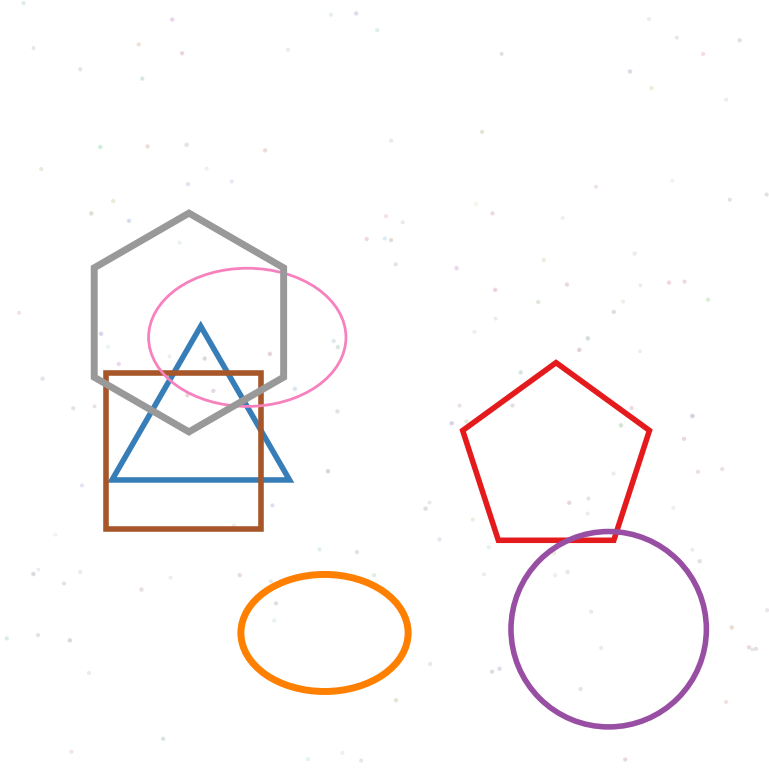[{"shape": "pentagon", "thickness": 2, "radius": 0.64, "center": [0.722, 0.402]}, {"shape": "triangle", "thickness": 2, "radius": 0.67, "center": [0.261, 0.443]}, {"shape": "circle", "thickness": 2, "radius": 0.63, "center": [0.79, 0.183]}, {"shape": "oval", "thickness": 2.5, "radius": 0.54, "center": [0.421, 0.178]}, {"shape": "square", "thickness": 2, "radius": 0.51, "center": [0.238, 0.414]}, {"shape": "oval", "thickness": 1, "radius": 0.64, "center": [0.321, 0.562]}, {"shape": "hexagon", "thickness": 2.5, "radius": 0.71, "center": [0.245, 0.581]}]